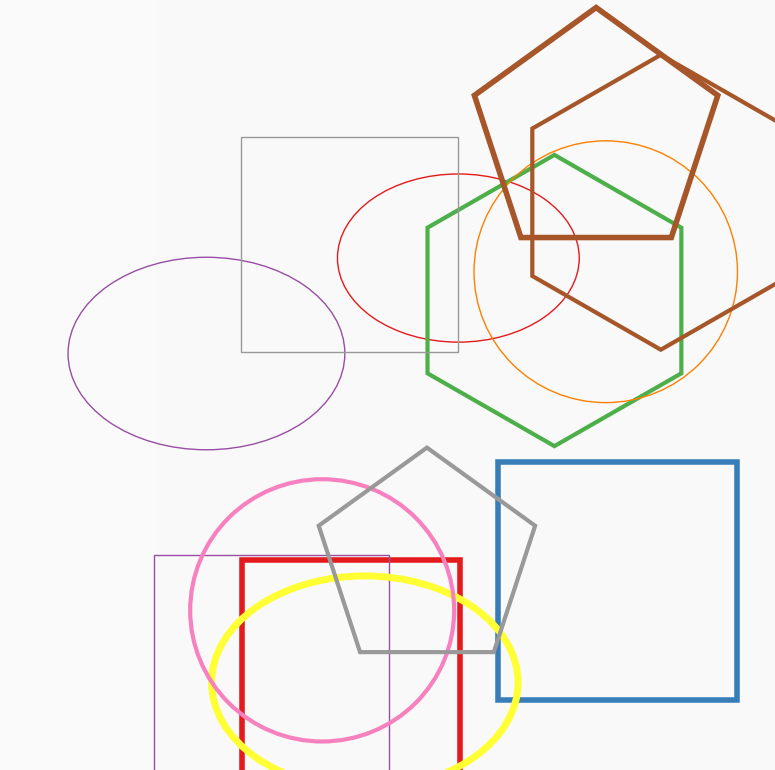[{"shape": "oval", "thickness": 0.5, "radius": 0.78, "center": [0.591, 0.665]}, {"shape": "square", "thickness": 2, "radius": 0.7, "center": [0.453, 0.132]}, {"shape": "square", "thickness": 2, "radius": 0.77, "center": [0.797, 0.245]}, {"shape": "hexagon", "thickness": 1.5, "radius": 0.95, "center": [0.715, 0.61]}, {"shape": "oval", "thickness": 0.5, "radius": 0.89, "center": [0.266, 0.541]}, {"shape": "square", "thickness": 0.5, "radius": 0.76, "center": [0.35, 0.127]}, {"shape": "circle", "thickness": 0.5, "radius": 0.85, "center": [0.782, 0.647]}, {"shape": "oval", "thickness": 2.5, "radius": 0.99, "center": [0.471, 0.114]}, {"shape": "pentagon", "thickness": 2, "radius": 0.83, "center": [0.769, 0.825]}, {"shape": "hexagon", "thickness": 1.5, "radius": 0.96, "center": [0.853, 0.737]}, {"shape": "circle", "thickness": 1.5, "radius": 0.85, "center": [0.416, 0.207]}, {"shape": "square", "thickness": 0.5, "radius": 0.7, "center": [0.451, 0.682]}, {"shape": "pentagon", "thickness": 1.5, "radius": 0.73, "center": [0.551, 0.272]}]